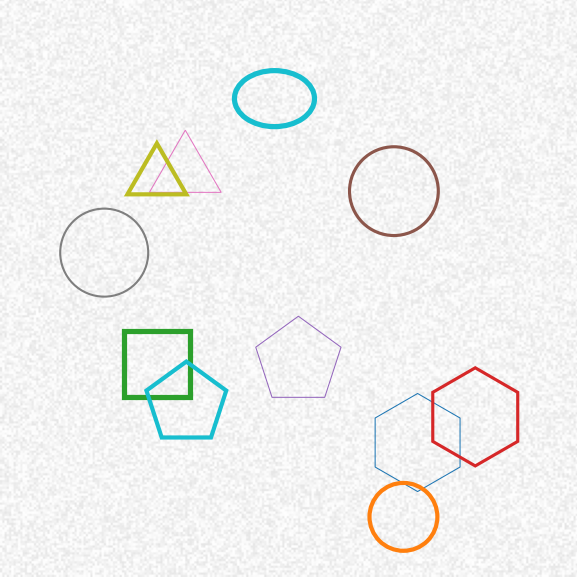[{"shape": "hexagon", "thickness": 0.5, "radius": 0.42, "center": [0.723, 0.233]}, {"shape": "circle", "thickness": 2, "radius": 0.29, "center": [0.699, 0.104]}, {"shape": "square", "thickness": 2.5, "radius": 0.29, "center": [0.271, 0.369]}, {"shape": "hexagon", "thickness": 1.5, "radius": 0.42, "center": [0.823, 0.277]}, {"shape": "pentagon", "thickness": 0.5, "radius": 0.39, "center": [0.517, 0.374]}, {"shape": "circle", "thickness": 1.5, "radius": 0.38, "center": [0.682, 0.668]}, {"shape": "triangle", "thickness": 0.5, "radius": 0.36, "center": [0.321, 0.702]}, {"shape": "circle", "thickness": 1, "radius": 0.38, "center": [0.18, 0.562]}, {"shape": "triangle", "thickness": 2, "radius": 0.29, "center": [0.272, 0.692]}, {"shape": "oval", "thickness": 2.5, "radius": 0.35, "center": [0.475, 0.828]}, {"shape": "pentagon", "thickness": 2, "radius": 0.36, "center": [0.323, 0.3]}]